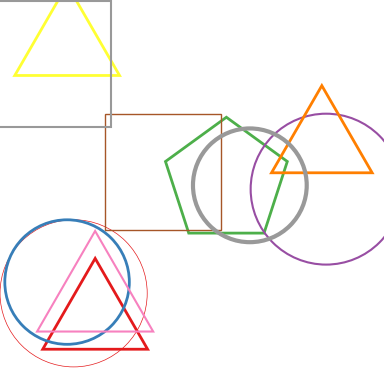[{"shape": "circle", "thickness": 0.5, "radius": 0.96, "center": [0.191, 0.238]}, {"shape": "triangle", "thickness": 2, "radius": 0.79, "center": [0.247, 0.172]}, {"shape": "circle", "thickness": 2, "radius": 0.81, "center": [0.174, 0.267]}, {"shape": "pentagon", "thickness": 2, "radius": 0.83, "center": [0.588, 0.529]}, {"shape": "circle", "thickness": 1.5, "radius": 0.98, "center": [0.847, 0.509]}, {"shape": "triangle", "thickness": 2, "radius": 0.75, "center": [0.836, 0.627]}, {"shape": "triangle", "thickness": 2, "radius": 0.79, "center": [0.174, 0.882]}, {"shape": "square", "thickness": 1, "radius": 0.75, "center": [0.424, 0.554]}, {"shape": "triangle", "thickness": 1.5, "radius": 0.87, "center": [0.247, 0.226]}, {"shape": "square", "thickness": 1.5, "radius": 0.82, "center": [0.124, 0.833]}, {"shape": "circle", "thickness": 3, "radius": 0.74, "center": [0.649, 0.519]}]